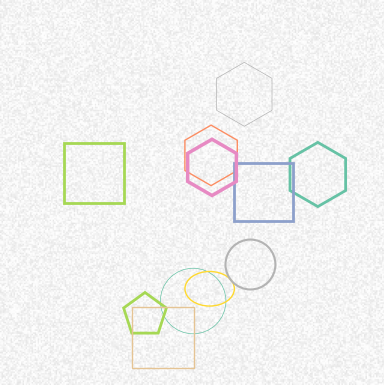[{"shape": "hexagon", "thickness": 2, "radius": 0.42, "center": [0.826, 0.547]}, {"shape": "circle", "thickness": 0.5, "radius": 0.43, "center": [0.502, 0.218]}, {"shape": "hexagon", "thickness": 1, "radius": 0.39, "center": [0.548, 0.596]}, {"shape": "square", "thickness": 2, "radius": 0.38, "center": [0.684, 0.501]}, {"shape": "hexagon", "thickness": 2.5, "radius": 0.37, "center": [0.551, 0.565]}, {"shape": "square", "thickness": 2, "radius": 0.39, "center": [0.244, 0.552]}, {"shape": "pentagon", "thickness": 2, "radius": 0.29, "center": [0.377, 0.182]}, {"shape": "oval", "thickness": 1, "radius": 0.32, "center": [0.545, 0.25]}, {"shape": "square", "thickness": 1, "radius": 0.4, "center": [0.423, 0.124]}, {"shape": "hexagon", "thickness": 0.5, "radius": 0.42, "center": [0.635, 0.755]}, {"shape": "circle", "thickness": 1.5, "radius": 0.32, "center": [0.651, 0.313]}]